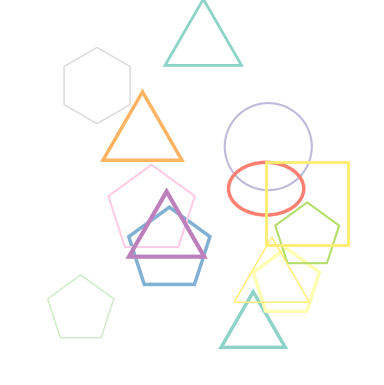[{"shape": "triangle", "thickness": 2, "radius": 0.57, "center": [0.528, 0.888]}, {"shape": "triangle", "thickness": 2.5, "radius": 0.48, "center": [0.658, 0.146]}, {"shape": "pentagon", "thickness": 2.5, "radius": 0.45, "center": [0.744, 0.265]}, {"shape": "circle", "thickness": 1.5, "radius": 0.57, "center": [0.697, 0.619]}, {"shape": "oval", "thickness": 2.5, "radius": 0.49, "center": [0.691, 0.51]}, {"shape": "pentagon", "thickness": 2.5, "radius": 0.55, "center": [0.44, 0.351]}, {"shape": "triangle", "thickness": 2.5, "radius": 0.59, "center": [0.37, 0.643]}, {"shape": "pentagon", "thickness": 1.5, "radius": 0.44, "center": [0.798, 0.387]}, {"shape": "pentagon", "thickness": 1.5, "radius": 0.59, "center": [0.394, 0.454]}, {"shape": "hexagon", "thickness": 1, "radius": 0.5, "center": [0.252, 0.778]}, {"shape": "triangle", "thickness": 3, "radius": 0.56, "center": [0.433, 0.39]}, {"shape": "pentagon", "thickness": 1, "radius": 0.45, "center": [0.21, 0.196]}, {"shape": "square", "thickness": 2, "radius": 0.54, "center": [0.798, 0.472]}, {"shape": "triangle", "thickness": 1, "radius": 0.56, "center": [0.706, 0.271]}]